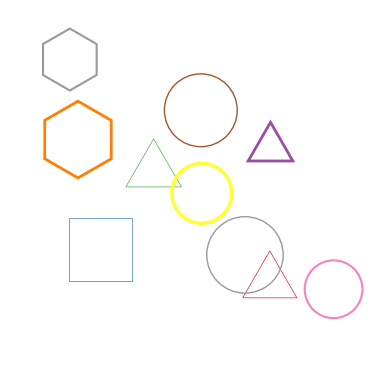[{"shape": "triangle", "thickness": 0.5, "radius": 0.41, "center": [0.701, 0.267]}, {"shape": "square", "thickness": 0.5, "radius": 0.41, "center": [0.261, 0.352]}, {"shape": "triangle", "thickness": 0.5, "radius": 0.42, "center": [0.399, 0.556]}, {"shape": "triangle", "thickness": 2, "radius": 0.33, "center": [0.703, 0.615]}, {"shape": "hexagon", "thickness": 2, "radius": 0.5, "center": [0.203, 0.637]}, {"shape": "circle", "thickness": 2.5, "radius": 0.39, "center": [0.524, 0.498]}, {"shape": "circle", "thickness": 1, "radius": 0.47, "center": [0.522, 0.714]}, {"shape": "circle", "thickness": 1.5, "radius": 0.37, "center": [0.866, 0.249]}, {"shape": "circle", "thickness": 1, "radius": 0.5, "center": [0.636, 0.338]}, {"shape": "hexagon", "thickness": 1.5, "radius": 0.4, "center": [0.181, 0.845]}]